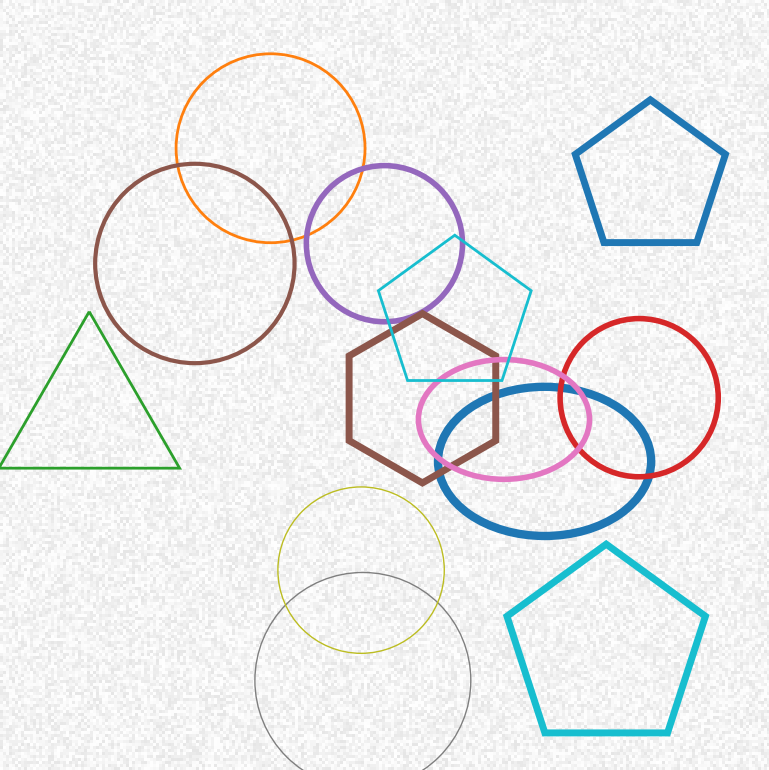[{"shape": "oval", "thickness": 3, "radius": 0.69, "center": [0.707, 0.401]}, {"shape": "pentagon", "thickness": 2.5, "radius": 0.51, "center": [0.845, 0.768]}, {"shape": "circle", "thickness": 1, "radius": 0.61, "center": [0.351, 0.807]}, {"shape": "triangle", "thickness": 1, "radius": 0.68, "center": [0.116, 0.46]}, {"shape": "circle", "thickness": 2, "radius": 0.51, "center": [0.83, 0.484]}, {"shape": "circle", "thickness": 2, "radius": 0.51, "center": [0.499, 0.684]}, {"shape": "hexagon", "thickness": 2.5, "radius": 0.55, "center": [0.549, 0.483]}, {"shape": "circle", "thickness": 1.5, "radius": 0.65, "center": [0.253, 0.658]}, {"shape": "oval", "thickness": 2, "radius": 0.56, "center": [0.654, 0.455]}, {"shape": "circle", "thickness": 0.5, "radius": 0.7, "center": [0.471, 0.116]}, {"shape": "circle", "thickness": 0.5, "radius": 0.54, "center": [0.469, 0.26]}, {"shape": "pentagon", "thickness": 2.5, "radius": 0.68, "center": [0.787, 0.158]}, {"shape": "pentagon", "thickness": 1, "radius": 0.52, "center": [0.591, 0.59]}]